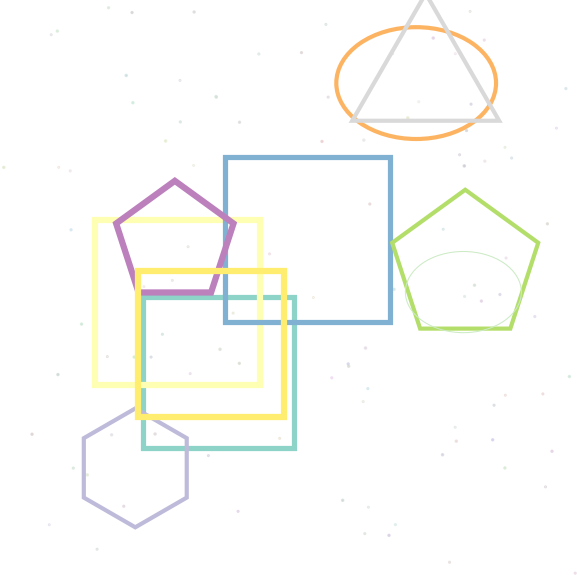[{"shape": "square", "thickness": 2.5, "radius": 0.65, "center": [0.378, 0.355]}, {"shape": "square", "thickness": 3, "radius": 0.71, "center": [0.308, 0.476]}, {"shape": "hexagon", "thickness": 2, "radius": 0.51, "center": [0.234, 0.189]}, {"shape": "square", "thickness": 2.5, "radius": 0.71, "center": [0.532, 0.585]}, {"shape": "oval", "thickness": 2, "radius": 0.69, "center": [0.721, 0.855]}, {"shape": "pentagon", "thickness": 2, "radius": 0.66, "center": [0.806, 0.538]}, {"shape": "triangle", "thickness": 2, "radius": 0.73, "center": [0.737, 0.863]}, {"shape": "pentagon", "thickness": 3, "radius": 0.53, "center": [0.303, 0.579]}, {"shape": "oval", "thickness": 0.5, "radius": 0.5, "center": [0.802, 0.493]}, {"shape": "square", "thickness": 3, "radius": 0.63, "center": [0.366, 0.404]}]